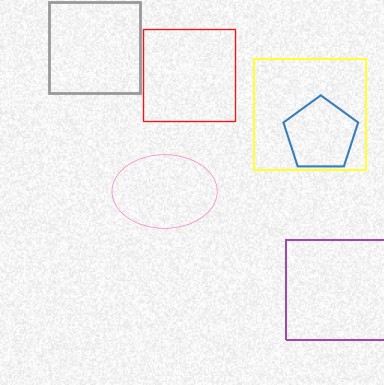[{"shape": "square", "thickness": 1, "radius": 0.6, "center": [0.491, 0.805]}, {"shape": "pentagon", "thickness": 1.5, "radius": 0.51, "center": [0.833, 0.65]}, {"shape": "square", "thickness": 1.5, "radius": 0.65, "center": [0.873, 0.248]}, {"shape": "square", "thickness": 1.5, "radius": 0.73, "center": [0.805, 0.703]}, {"shape": "oval", "thickness": 0.5, "radius": 0.68, "center": [0.428, 0.503]}, {"shape": "square", "thickness": 2, "radius": 0.59, "center": [0.245, 0.877]}]